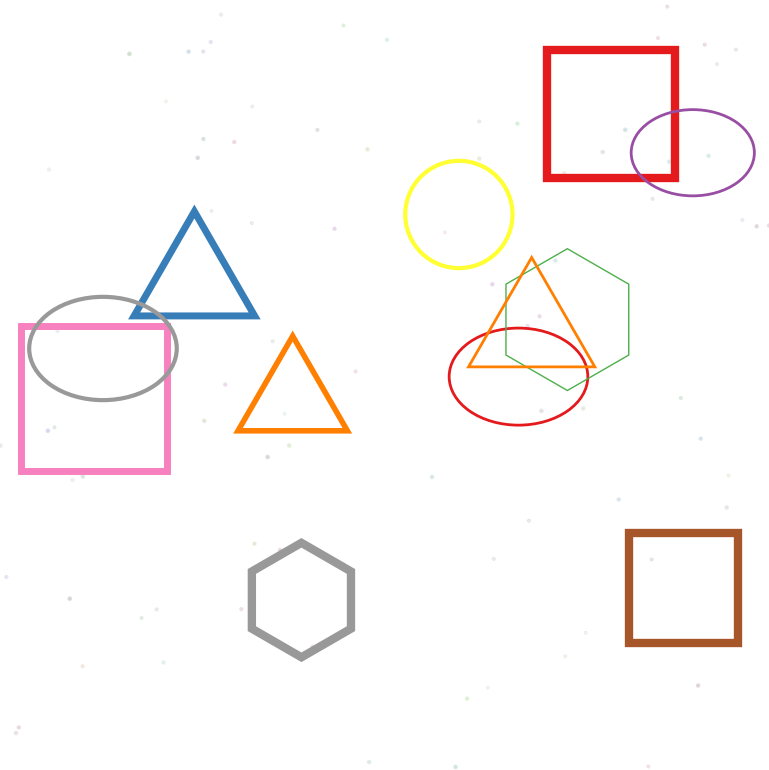[{"shape": "square", "thickness": 3, "radius": 0.42, "center": [0.793, 0.852]}, {"shape": "oval", "thickness": 1, "radius": 0.45, "center": [0.673, 0.511]}, {"shape": "triangle", "thickness": 2.5, "radius": 0.45, "center": [0.252, 0.635]}, {"shape": "hexagon", "thickness": 0.5, "radius": 0.46, "center": [0.737, 0.585]}, {"shape": "oval", "thickness": 1, "radius": 0.4, "center": [0.9, 0.802]}, {"shape": "triangle", "thickness": 2, "radius": 0.41, "center": [0.38, 0.482]}, {"shape": "triangle", "thickness": 1, "radius": 0.47, "center": [0.69, 0.571]}, {"shape": "circle", "thickness": 1.5, "radius": 0.35, "center": [0.596, 0.721]}, {"shape": "square", "thickness": 3, "radius": 0.35, "center": [0.888, 0.236]}, {"shape": "square", "thickness": 2.5, "radius": 0.47, "center": [0.122, 0.483]}, {"shape": "oval", "thickness": 1.5, "radius": 0.48, "center": [0.134, 0.547]}, {"shape": "hexagon", "thickness": 3, "radius": 0.37, "center": [0.391, 0.221]}]